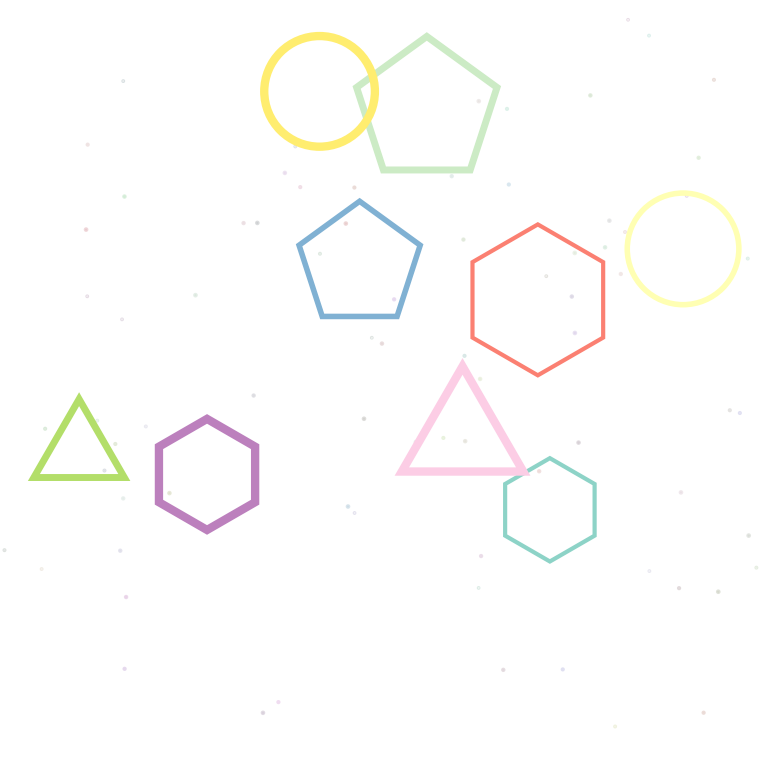[{"shape": "hexagon", "thickness": 1.5, "radius": 0.34, "center": [0.714, 0.338]}, {"shape": "circle", "thickness": 2, "radius": 0.36, "center": [0.887, 0.677]}, {"shape": "hexagon", "thickness": 1.5, "radius": 0.49, "center": [0.698, 0.611]}, {"shape": "pentagon", "thickness": 2, "radius": 0.41, "center": [0.467, 0.656]}, {"shape": "triangle", "thickness": 2.5, "radius": 0.34, "center": [0.103, 0.414]}, {"shape": "triangle", "thickness": 3, "radius": 0.46, "center": [0.601, 0.433]}, {"shape": "hexagon", "thickness": 3, "radius": 0.36, "center": [0.269, 0.384]}, {"shape": "pentagon", "thickness": 2.5, "radius": 0.48, "center": [0.554, 0.857]}, {"shape": "circle", "thickness": 3, "radius": 0.36, "center": [0.415, 0.881]}]